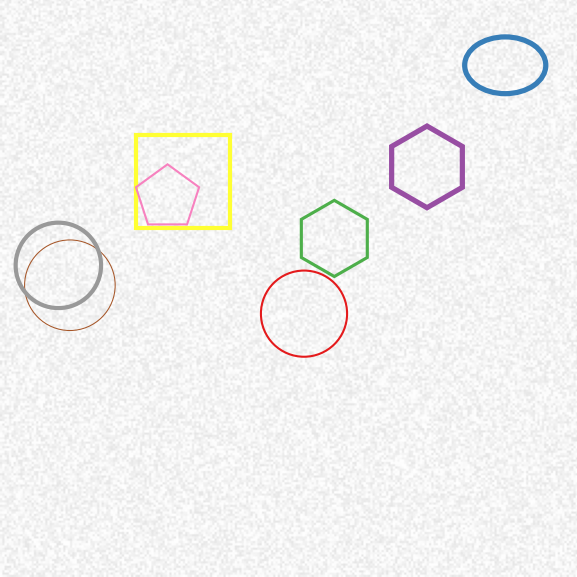[{"shape": "circle", "thickness": 1, "radius": 0.37, "center": [0.526, 0.456]}, {"shape": "oval", "thickness": 2.5, "radius": 0.35, "center": [0.875, 0.886]}, {"shape": "hexagon", "thickness": 1.5, "radius": 0.33, "center": [0.579, 0.586]}, {"shape": "hexagon", "thickness": 2.5, "radius": 0.35, "center": [0.739, 0.71]}, {"shape": "square", "thickness": 2, "radius": 0.41, "center": [0.316, 0.685]}, {"shape": "circle", "thickness": 0.5, "radius": 0.39, "center": [0.121, 0.505]}, {"shape": "pentagon", "thickness": 1, "radius": 0.29, "center": [0.29, 0.657]}, {"shape": "circle", "thickness": 2, "radius": 0.37, "center": [0.101, 0.54]}]